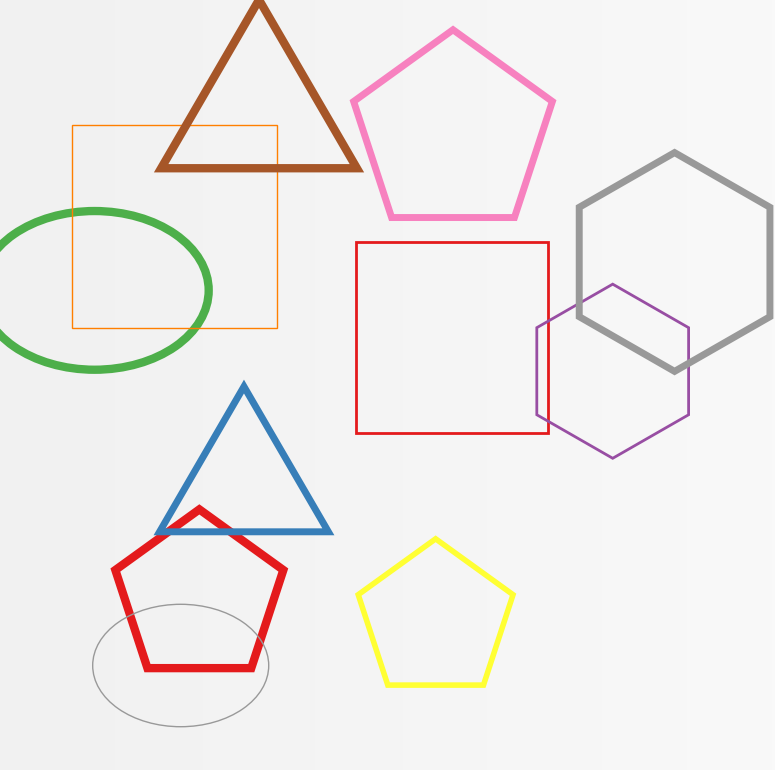[{"shape": "square", "thickness": 1, "radius": 0.62, "center": [0.584, 0.561]}, {"shape": "pentagon", "thickness": 3, "radius": 0.57, "center": [0.257, 0.224]}, {"shape": "triangle", "thickness": 2.5, "radius": 0.63, "center": [0.315, 0.372]}, {"shape": "oval", "thickness": 3, "radius": 0.74, "center": [0.122, 0.623]}, {"shape": "hexagon", "thickness": 1, "radius": 0.57, "center": [0.791, 0.518]}, {"shape": "square", "thickness": 0.5, "radius": 0.66, "center": [0.225, 0.706]}, {"shape": "pentagon", "thickness": 2, "radius": 0.53, "center": [0.562, 0.195]}, {"shape": "triangle", "thickness": 3, "radius": 0.73, "center": [0.334, 0.854]}, {"shape": "pentagon", "thickness": 2.5, "radius": 0.67, "center": [0.585, 0.827]}, {"shape": "hexagon", "thickness": 2.5, "radius": 0.71, "center": [0.87, 0.66]}, {"shape": "oval", "thickness": 0.5, "radius": 0.57, "center": [0.233, 0.136]}]